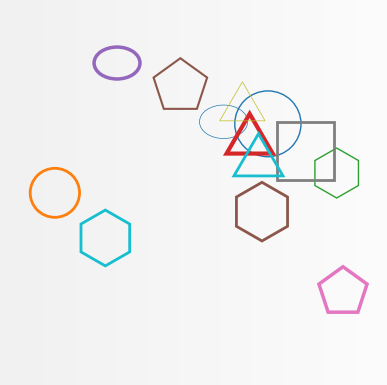[{"shape": "circle", "thickness": 1, "radius": 0.43, "center": [0.691, 0.678]}, {"shape": "oval", "thickness": 0.5, "radius": 0.31, "center": [0.577, 0.684]}, {"shape": "circle", "thickness": 2, "radius": 0.32, "center": [0.142, 0.499]}, {"shape": "hexagon", "thickness": 1, "radius": 0.32, "center": [0.869, 0.551]}, {"shape": "triangle", "thickness": 3, "radius": 0.34, "center": [0.644, 0.636]}, {"shape": "oval", "thickness": 2.5, "radius": 0.3, "center": [0.302, 0.836]}, {"shape": "pentagon", "thickness": 1.5, "radius": 0.36, "center": [0.465, 0.776]}, {"shape": "hexagon", "thickness": 2, "radius": 0.38, "center": [0.676, 0.45]}, {"shape": "pentagon", "thickness": 2.5, "radius": 0.33, "center": [0.885, 0.242]}, {"shape": "square", "thickness": 2, "radius": 0.37, "center": [0.788, 0.608]}, {"shape": "triangle", "thickness": 0.5, "radius": 0.34, "center": [0.626, 0.72]}, {"shape": "triangle", "thickness": 2, "radius": 0.37, "center": [0.667, 0.58]}, {"shape": "hexagon", "thickness": 2, "radius": 0.36, "center": [0.272, 0.382]}]